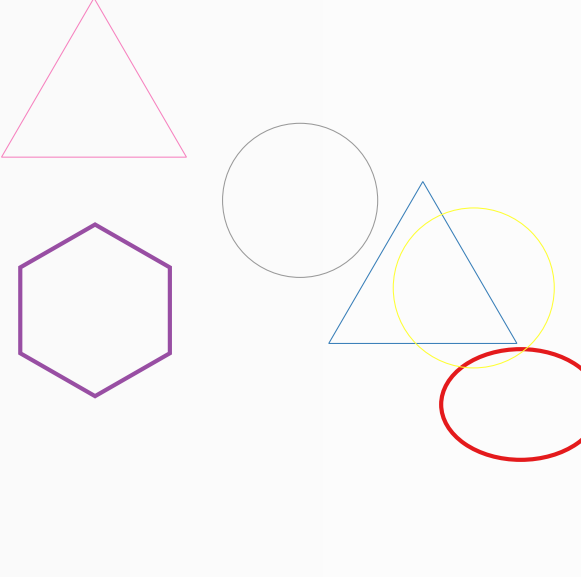[{"shape": "oval", "thickness": 2, "radius": 0.68, "center": [0.896, 0.299]}, {"shape": "triangle", "thickness": 0.5, "radius": 0.93, "center": [0.727, 0.498]}, {"shape": "hexagon", "thickness": 2, "radius": 0.74, "center": [0.164, 0.462]}, {"shape": "circle", "thickness": 0.5, "radius": 0.69, "center": [0.815, 0.501]}, {"shape": "triangle", "thickness": 0.5, "radius": 0.92, "center": [0.162, 0.819]}, {"shape": "circle", "thickness": 0.5, "radius": 0.67, "center": [0.516, 0.652]}]